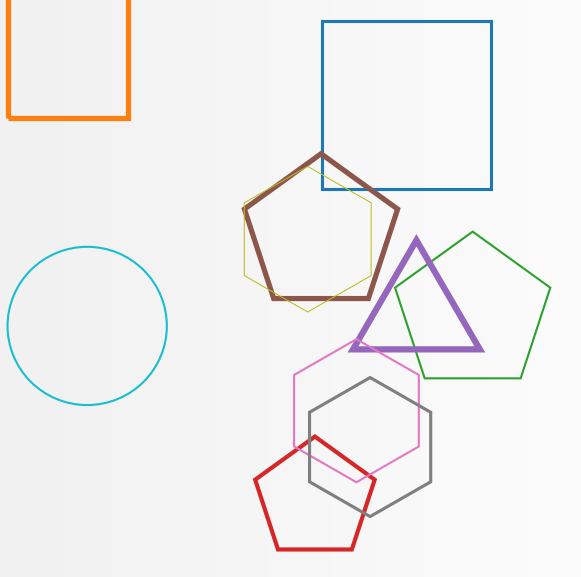[{"shape": "square", "thickness": 1.5, "radius": 0.73, "center": [0.699, 0.817]}, {"shape": "square", "thickness": 2.5, "radius": 0.52, "center": [0.117, 0.898]}, {"shape": "pentagon", "thickness": 1, "radius": 0.7, "center": [0.813, 0.458]}, {"shape": "pentagon", "thickness": 2, "radius": 0.54, "center": [0.542, 0.135]}, {"shape": "triangle", "thickness": 3, "radius": 0.63, "center": [0.716, 0.457]}, {"shape": "pentagon", "thickness": 2.5, "radius": 0.69, "center": [0.552, 0.594]}, {"shape": "hexagon", "thickness": 1, "radius": 0.62, "center": [0.613, 0.288]}, {"shape": "hexagon", "thickness": 1.5, "radius": 0.6, "center": [0.637, 0.225]}, {"shape": "hexagon", "thickness": 0.5, "radius": 0.63, "center": [0.529, 0.585]}, {"shape": "circle", "thickness": 1, "radius": 0.69, "center": [0.15, 0.435]}]